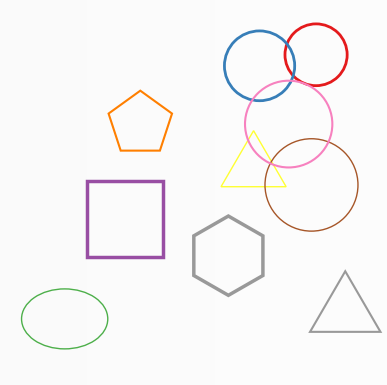[{"shape": "circle", "thickness": 2, "radius": 0.4, "center": [0.816, 0.858]}, {"shape": "circle", "thickness": 2, "radius": 0.45, "center": [0.67, 0.829]}, {"shape": "oval", "thickness": 1, "radius": 0.56, "center": [0.167, 0.172]}, {"shape": "square", "thickness": 2.5, "radius": 0.49, "center": [0.322, 0.431]}, {"shape": "pentagon", "thickness": 1.5, "radius": 0.43, "center": [0.362, 0.678]}, {"shape": "triangle", "thickness": 1, "radius": 0.49, "center": [0.654, 0.564]}, {"shape": "circle", "thickness": 1, "radius": 0.6, "center": [0.804, 0.52]}, {"shape": "circle", "thickness": 1.5, "radius": 0.56, "center": [0.745, 0.678]}, {"shape": "triangle", "thickness": 1.5, "radius": 0.52, "center": [0.891, 0.191]}, {"shape": "hexagon", "thickness": 2.5, "radius": 0.51, "center": [0.589, 0.336]}]